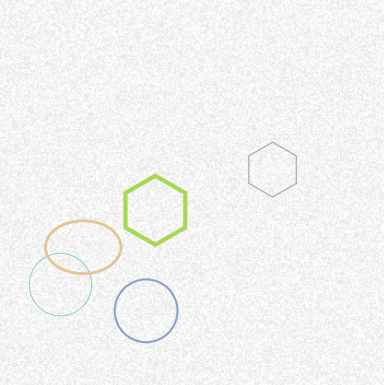[{"shape": "circle", "thickness": 0.5, "radius": 0.41, "center": [0.157, 0.261]}, {"shape": "circle", "thickness": 1.5, "radius": 0.41, "center": [0.379, 0.193]}, {"shape": "hexagon", "thickness": 3, "radius": 0.45, "center": [0.404, 0.454]}, {"shape": "oval", "thickness": 2, "radius": 0.49, "center": [0.216, 0.358]}, {"shape": "hexagon", "thickness": 1, "radius": 0.36, "center": [0.708, 0.559]}]